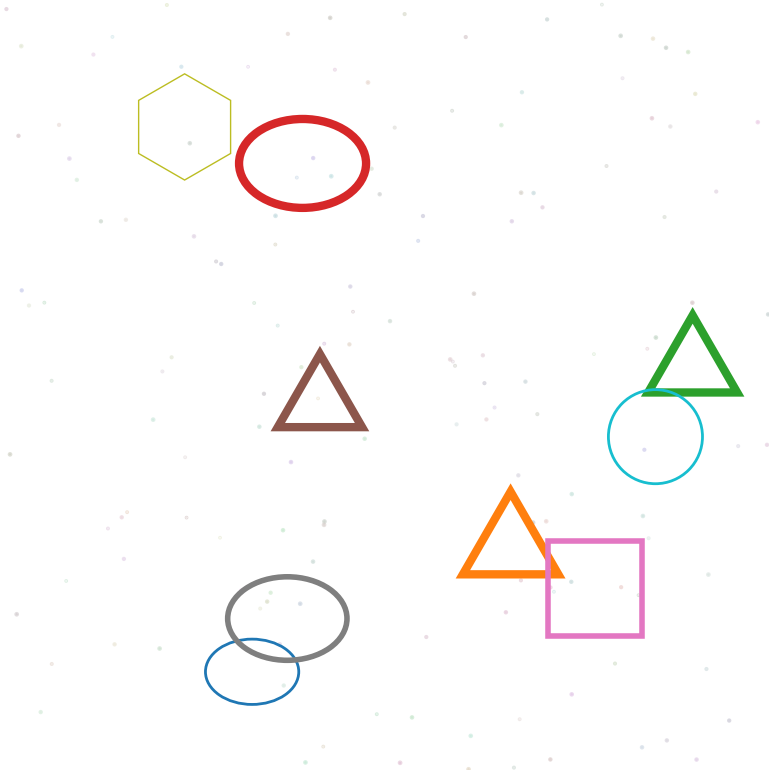[{"shape": "oval", "thickness": 1, "radius": 0.3, "center": [0.327, 0.128]}, {"shape": "triangle", "thickness": 3, "radius": 0.36, "center": [0.663, 0.29]}, {"shape": "triangle", "thickness": 3, "radius": 0.33, "center": [0.9, 0.524]}, {"shape": "oval", "thickness": 3, "radius": 0.41, "center": [0.393, 0.788]}, {"shape": "triangle", "thickness": 3, "radius": 0.32, "center": [0.416, 0.477]}, {"shape": "square", "thickness": 2, "radius": 0.31, "center": [0.773, 0.236]}, {"shape": "oval", "thickness": 2, "radius": 0.39, "center": [0.373, 0.197]}, {"shape": "hexagon", "thickness": 0.5, "radius": 0.34, "center": [0.24, 0.835]}, {"shape": "circle", "thickness": 1, "radius": 0.31, "center": [0.851, 0.433]}]